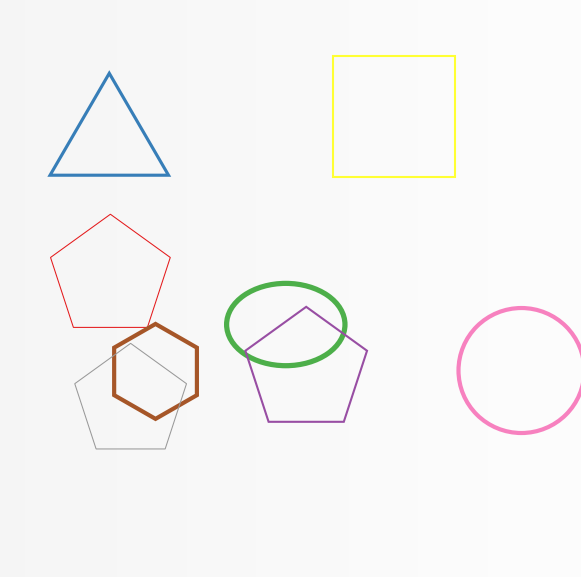[{"shape": "pentagon", "thickness": 0.5, "radius": 0.54, "center": [0.19, 0.52]}, {"shape": "triangle", "thickness": 1.5, "radius": 0.59, "center": [0.188, 0.755]}, {"shape": "oval", "thickness": 2.5, "radius": 0.51, "center": [0.492, 0.437]}, {"shape": "pentagon", "thickness": 1, "radius": 0.55, "center": [0.527, 0.358]}, {"shape": "square", "thickness": 1, "radius": 0.52, "center": [0.679, 0.798]}, {"shape": "hexagon", "thickness": 2, "radius": 0.41, "center": [0.268, 0.356]}, {"shape": "circle", "thickness": 2, "radius": 0.54, "center": [0.897, 0.358]}, {"shape": "pentagon", "thickness": 0.5, "radius": 0.51, "center": [0.225, 0.303]}]